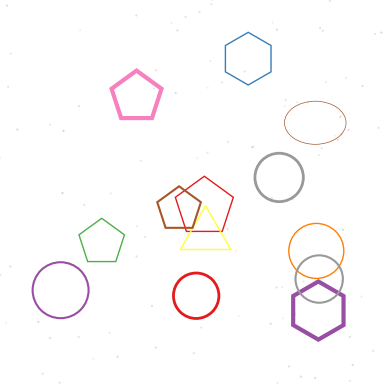[{"shape": "pentagon", "thickness": 1, "radius": 0.4, "center": [0.531, 0.463]}, {"shape": "circle", "thickness": 2, "radius": 0.3, "center": [0.51, 0.232]}, {"shape": "hexagon", "thickness": 1, "radius": 0.34, "center": [0.645, 0.848]}, {"shape": "pentagon", "thickness": 1, "radius": 0.31, "center": [0.264, 0.371]}, {"shape": "hexagon", "thickness": 3, "radius": 0.38, "center": [0.827, 0.193]}, {"shape": "circle", "thickness": 1.5, "radius": 0.36, "center": [0.157, 0.246]}, {"shape": "circle", "thickness": 1, "radius": 0.36, "center": [0.822, 0.348]}, {"shape": "triangle", "thickness": 1, "radius": 0.38, "center": [0.534, 0.39]}, {"shape": "pentagon", "thickness": 1.5, "radius": 0.3, "center": [0.465, 0.456]}, {"shape": "oval", "thickness": 0.5, "radius": 0.4, "center": [0.819, 0.681]}, {"shape": "pentagon", "thickness": 3, "radius": 0.34, "center": [0.355, 0.748]}, {"shape": "circle", "thickness": 1.5, "radius": 0.31, "center": [0.829, 0.275]}, {"shape": "circle", "thickness": 2, "radius": 0.31, "center": [0.725, 0.539]}]